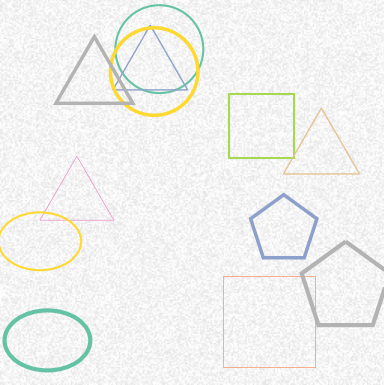[{"shape": "circle", "thickness": 1.5, "radius": 0.57, "center": [0.414, 0.872]}, {"shape": "oval", "thickness": 3, "radius": 0.56, "center": [0.123, 0.116]}, {"shape": "square", "thickness": 0.5, "radius": 0.59, "center": [0.699, 0.165]}, {"shape": "triangle", "thickness": 1, "radius": 0.56, "center": [0.39, 0.823]}, {"shape": "pentagon", "thickness": 2.5, "radius": 0.45, "center": [0.737, 0.404]}, {"shape": "triangle", "thickness": 0.5, "radius": 0.55, "center": [0.2, 0.484]}, {"shape": "square", "thickness": 1.5, "radius": 0.42, "center": [0.68, 0.673]}, {"shape": "circle", "thickness": 2.5, "radius": 0.57, "center": [0.401, 0.814]}, {"shape": "oval", "thickness": 1.5, "radius": 0.54, "center": [0.103, 0.373]}, {"shape": "triangle", "thickness": 1, "radius": 0.57, "center": [0.835, 0.605]}, {"shape": "triangle", "thickness": 2.5, "radius": 0.58, "center": [0.245, 0.789]}, {"shape": "pentagon", "thickness": 3, "radius": 0.6, "center": [0.898, 0.253]}]